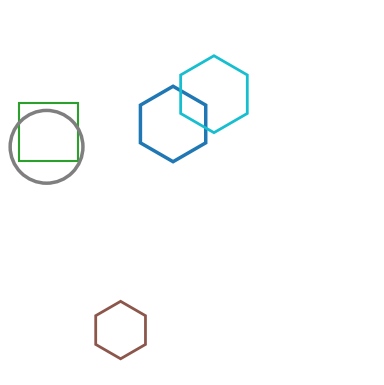[{"shape": "hexagon", "thickness": 2.5, "radius": 0.49, "center": [0.45, 0.678]}, {"shape": "square", "thickness": 1.5, "radius": 0.38, "center": [0.126, 0.658]}, {"shape": "hexagon", "thickness": 2, "radius": 0.37, "center": [0.313, 0.143]}, {"shape": "circle", "thickness": 2.5, "radius": 0.47, "center": [0.121, 0.619]}, {"shape": "hexagon", "thickness": 2, "radius": 0.5, "center": [0.556, 0.755]}]